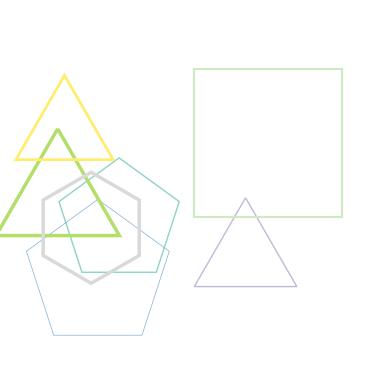[{"shape": "pentagon", "thickness": 1, "radius": 0.82, "center": [0.309, 0.426]}, {"shape": "triangle", "thickness": 1, "radius": 0.77, "center": [0.638, 0.332]}, {"shape": "pentagon", "thickness": 0.5, "radius": 0.98, "center": [0.254, 0.287]}, {"shape": "triangle", "thickness": 2.5, "radius": 0.92, "center": [0.15, 0.481]}, {"shape": "hexagon", "thickness": 2.5, "radius": 0.72, "center": [0.237, 0.408]}, {"shape": "square", "thickness": 1.5, "radius": 0.96, "center": [0.696, 0.628]}, {"shape": "triangle", "thickness": 2, "radius": 0.73, "center": [0.168, 0.658]}]